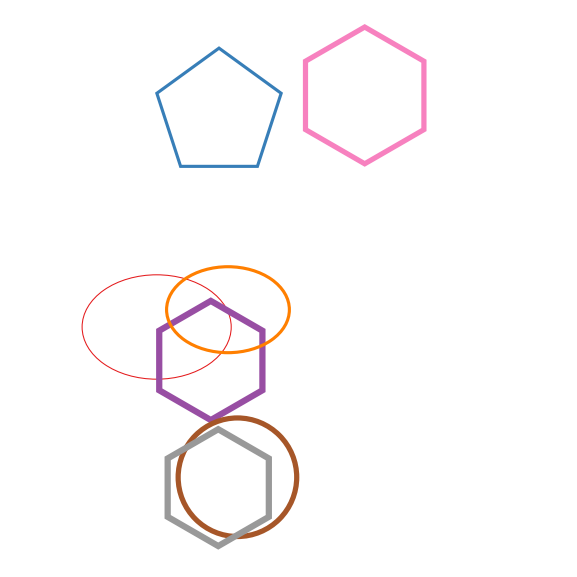[{"shape": "oval", "thickness": 0.5, "radius": 0.65, "center": [0.271, 0.433]}, {"shape": "pentagon", "thickness": 1.5, "radius": 0.57, "center": [0.379, 0.803]}, {"shape": "hexagon", "thickness": 3, "radius": 0.52, "center": [0.365, 0.375]}, {"shape": "oval", "thickness": 1.5, "radius": 0.53, "center": [0.395, 0.463]}, {"shape": "circle", "thickness": 2.5, "radius": 0.51, "center": [0.411, 0.173]}, {"shape": "hexagon", "thickness": 2.5, "radius": 0.59, "center": [0.632, 0.834]}, {"shape": "hexagon", "thickness": 3, "radius": 0.51, "center": [0.378, 0.155]}]